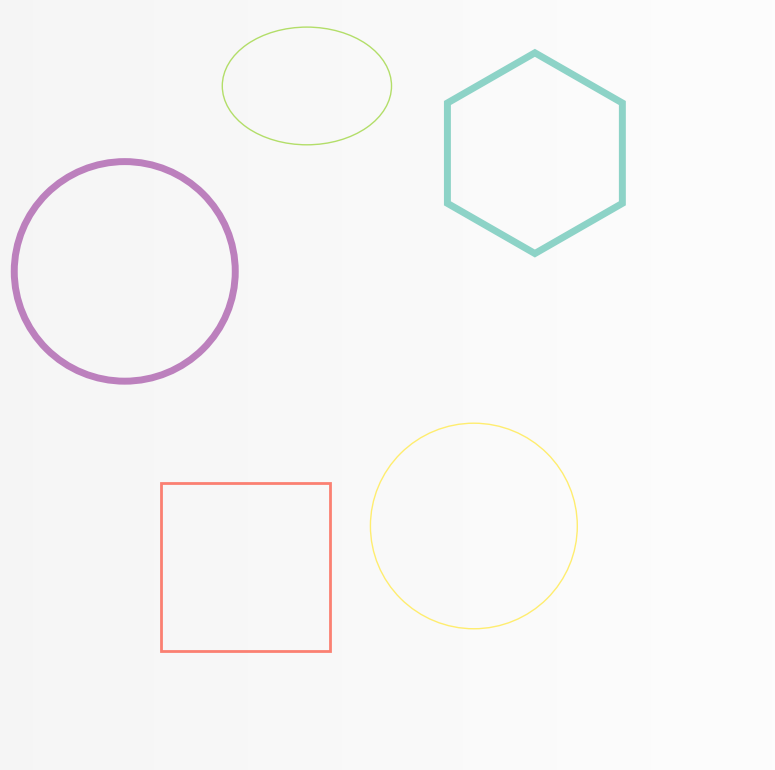[{"shape": "hexagon", "thickness": 2.5, "radius": 0.65, "center": [0.69, 0.801]}, {"shape": "square", "thickness": 1, "radius": 0.54, "center": [0.317, 0.264]}, {"shape": "oval", "thickness": 0.5, "radius": 0.55, "center": [0.396, 0.888]}, {"shape": "circle", "thickness": 2.5, "radius": 0.71, "center": [0.161, 0.648]}, {"shape": "circle", "thickness": 0.5, "radius": 0.67, "center": [0.611, 0.317]}]